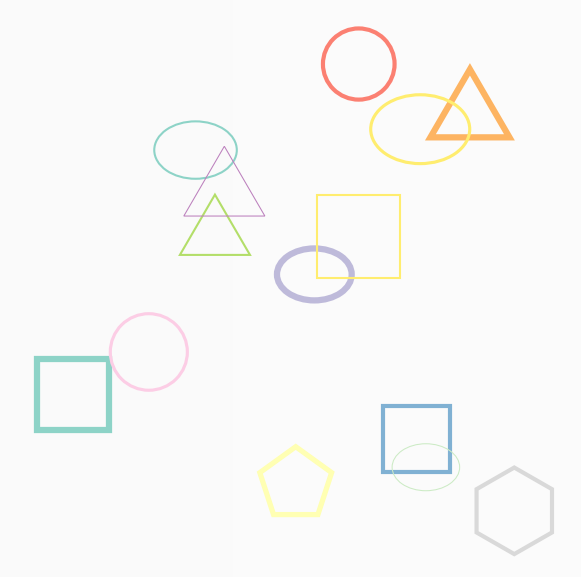[{"shape": "square", "thickness": 3, "radius": 0.31, "center": [0.125, 0.316]}, {"shape": "oval", "thickness": 1, "radius": 0.36, "center": [0.336, 0.739]}, {"shape": "pentagon", "thickness": 2.5, "radius": 0.32, "center": [0.509, 0.161]}, {"shape": "oval", "thickness": 3, "radius": 0.32, "center": [0.541, 0.524]}, {"shape": "circle", "thickness": 2, "radius": 0.31, "center": [0.617, 0.888]}, {"shape": "square", "thickness": 2, "radius": 0.29, "center": [0.717, 0.239]}, {"shape": "triangle", "thickness": 3, "radius": 0.39, "center": [0.808, 0.801]}, {"shape": "triangle", "thickness": 1, "radius": 0.35, "center": [0.37, 0.593]}, {"shape": "circle", "thickness": 1.5, "radius": 0.33, "center": [0.256, 0.39]}, {"shape": "hexagon", "thickness": 2, "radius": 0.37, "center": [0.885, 0.115]}, {"shape": "triangle", "thickness": 0.5, "radius": 0.4, "center": [0.386, 0.665]}, {"shape": "oval", "thickness": 0.5, "radius": 0.29, "center": [0.733, 0.19]}, {"shape": "square", "thickness": 1, "radius": 0.36, "center": [0.617, 0.589]}, {"shape": "oval", "thickness": 1.5, "radius": 0.43, "center": [0.723, 0.775]}]